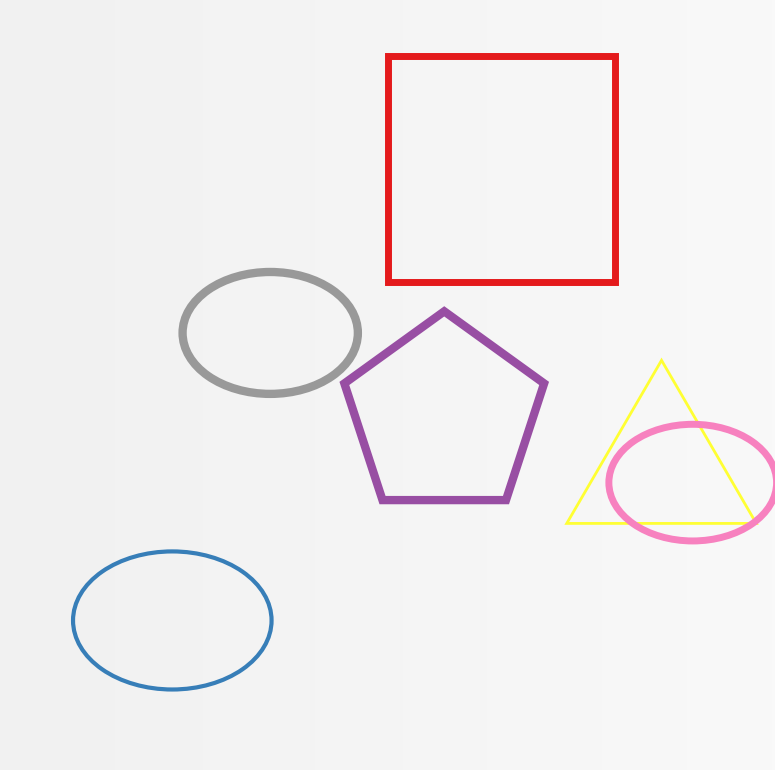[{"shape": "square", "thickness": 2.5, "radius": 0.73, "center": [0.647, 0.78]}, {"shape": "oval", "thickness": 1.5, "radius": 0.64, "center": [0.222, 0.194]}, {"shape": "pentagon", "thickness": 3, "radius": 0.68, "center": [0.573, 0.46]}, {"shape": "triangle", "thickness": 1, "radius": 0.71, "center": [0.854, 0.391]}, {"shape": "oval", "thickness": 2.5, "radius": 0.54, "center": [0.894, 0.373]}, {"shape": "oval", "thickness": 3, "radius": 0.57, "center": [0.349, 0.568]}]